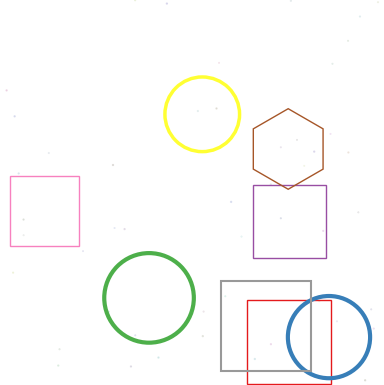[{"shape": "square", "thickness": 1, "radius": 0.54, "center": [0.75, 0.112]}, {"shape": "circle", "thickness": 3, "radius": 0.53, "center": [0.855, 0.124]}, {"shape": "circle", "thickness": 3, "radius": 0.58, "center": [0.387, 0.226]}, {"shape": "square", "thickness": 1, "radius": 0.48, "center": [0.752, 0.425]}, {"shape": "circle", "thickness": 2.5, "radius": 0.48, "center": [0.525, 0.703]}, {"shape": "hexagon", "thickness": 1, "radius": 0.52, "center": [0.749, 0.613]}, {"shape": "square", "thickness": 1, "radius": 0.45, "center": [0.115, 0.452]}, {"shape": "square", "thickness": 1.5, "radius": 0.59, "center": [0.691, 0.153]}]